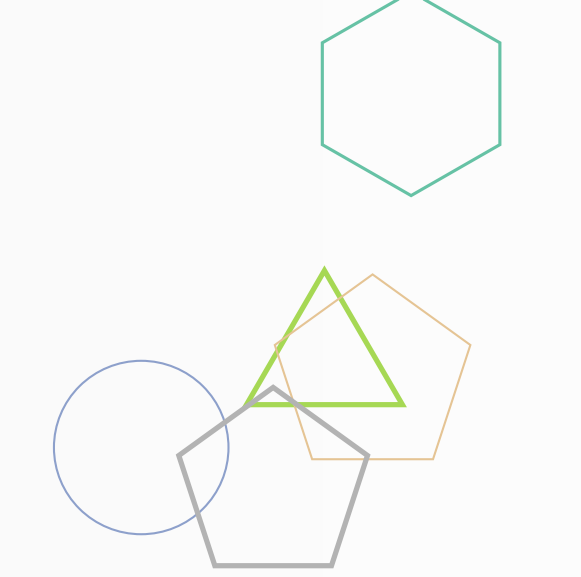[{"shape": "hexagon", "thickness": 1.5, "radius": 0.88, "center": [0.707, 0.837]}, {"shape": "circle", "thickness": 1, "radius": 0.75, "center": [0.243, 0.224]}, {"shape": "triangle", "thickness": 2.5, "radius": 0.77, "center": [0.558, 0.376]}, {"shape": "pentagon", "thickness": 1, "radius": 0.88, "center": [0.641, 0.347]}, {"shape": "pentagon", "thickness": 2.5, "radius": 0.85, "center": [0.47, 0.158]}]